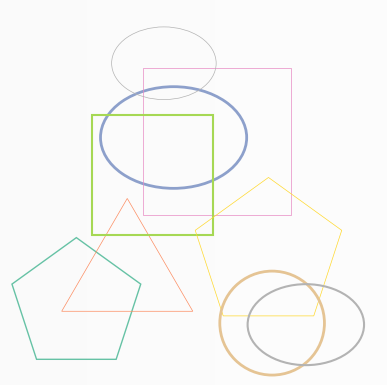[{"shape": "pentagon", "thickness": 1, "radius": 0.87, "center": [0.197, 0.208]}, {"shape": "triangle", "thickness": 0.5, "radius": 0.98, "center": [0.328, 0.289]}, {"shape": "oval", "thickness": 2, "radius": 0.94, "center": [0.448, 0.643]}, {"shape": "square", "thickness": 0.5, "radius": 0.95, "center": [0.561, 0.633]}, {"shape": "square", "thickness": 1.5, "radius": 0.78, "center": [0.394, 0.545]}, {"shape": "pentagon", "thickness": 0.5, "radius": 0.99, "center": [0.693, 0.34]}, {"shape": "circle", "thickness": 2, "radius": 0.68, "center": [0.702, 0.161]}, {"shape": "oval", "thickness": 0.5, "radius": 0.67, "center": [0.423, 0.836]}, {"shape": "oval", "thickness": 1.5, "radius": 0.75, "center": [0.789, 0.157]}]